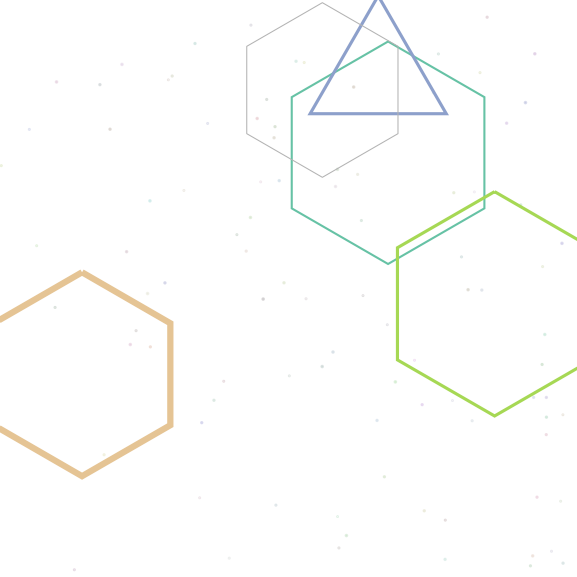[{"shape": "hexagon", "thickness": 1, "radius": 0.96, "center": [0.672, 0.735]}, {"shape": "triangle", "thickness": 1.5, "radius": 0.68, "center": [0.655, 0.87]}, {"shape": "hexagon", "thickness": 1.5, "radius": 0.97, "center": [0.856, 0.473]}, {"shape": "hexagon", "thickness": 3, "radius": 0.88, "center": [0.142, 0.351]}, {"shape": "hexagon", "thickness": 0.5, "radius": 0.76, "center": [0.558, 0.843]}]